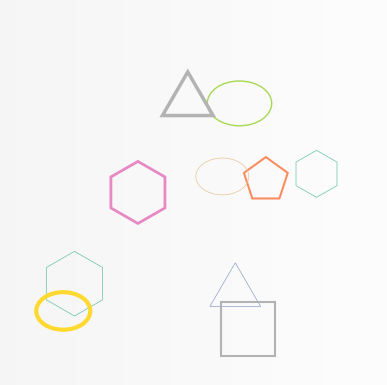[{"shape": "hexagon", "thickness": 0.5, "radius": 0.31, "center": [0.817, 0.548]}, {"shape": "hexagon", "thickness": 0.5, "radius": 0.42, "center": [0.192, 0.263]}, {"shape": "pentagon", "thickness": 1.5, "radius": 0.3, "center": [0.686, 0.533]}, {"shape": "triangle", "thickness": 0.5, "radius": 0.38, "center": [0.607, 0.242]}, {"shape": "hexagon", "thickness": 2, "radius": 0.4, "center": [0.356, 0.5]}, {"shape": "oval", "thickness": 1, "radius": 0.42, "center": [0.618, 0.731]}, {"shape": "oval", "thickness": 3, "radius": 0.35, "center": [0.163, 0.192]}, {"shape": "oval", "thickness": 0.5, "radius": 0.34, "center": [0.574, 0.542]}, {"shape": "triangle", "thickness": 2.5, "radius": 0.38, "center": [0.485, 0.738]}, {"shape": "square", "thickness": 1.5, "radius": 0.35, "center": [0.641, 0.145]}]